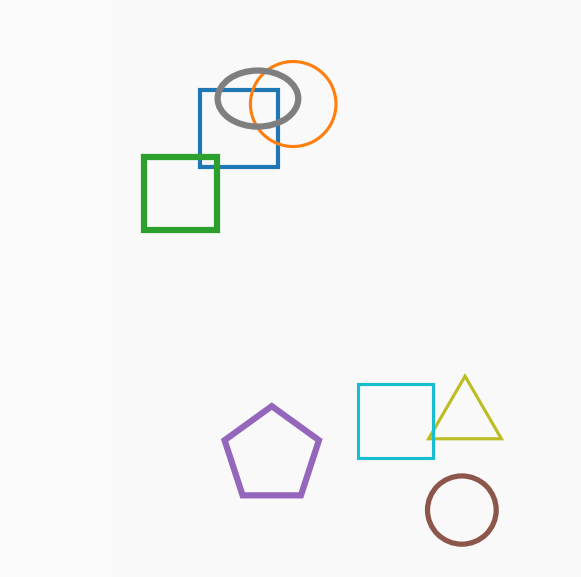[{"shape": "square", "thickness": 2, "radius": 0.33, "center": [0.411, 0.776]}, {"shape": "circle", "thickness": 1.5, "radius": 0.37, "center": [0.504, 0.819]}, {"shape": "square", "thickness": 3, "radius": 0.32, "center": [0.311, 0.664]}, {"shape": "pentagon", "thickness": 3, "radius": 0.43, "center": [0.468, 0.21]}, {"shape": "circle", "thickness": 2.5, "radius": 0.3, "center": [0.795, 0.116]}, {"shape": "oval", "thickness": 3, "radius": 0.35, "center": [0.444, 0.828]}, {"shape": "triangle", "thickness": 1.5, "radius": 0.36, "center": [0.8, 0.275]}, {"shape": "square", "thickness": 1.5, "radius": 0.32, "center": [0.681, 0.27]}]